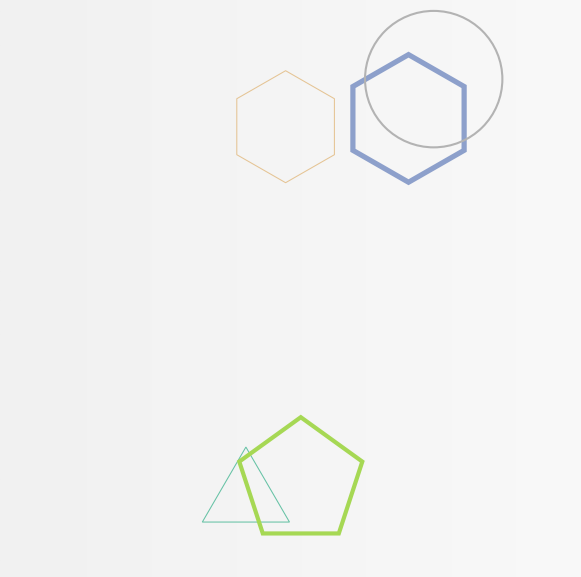[{"shape": "triangle", "thickness": 0.5, "radius": 0.43, "center": [0.423, 0.138]}, {"shape": "hexagon", "thickness": 2.5, "radius": 0.55, "center": [0.703, 0.794]}, {"shape": "pentagon", "thickness": 2, "radius": 0.56, "center": [0.517, 0.165]}, {"shape": "hexagon", "thickness": 0.5, "radius": 0.48, "center": [0.491, 0.78]}, {"shape": "circle", "thickness": 1, "radius": 0.59, "center": [0.746, 0.862]}]